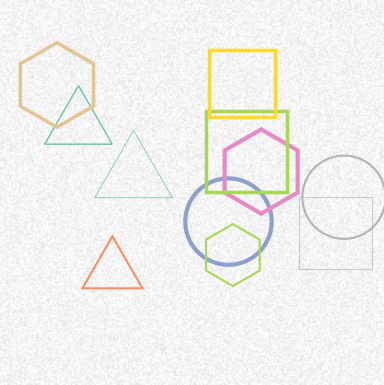[{"shape": "triangle", "thickness": 1, "radius": 0.51, "center": [0.204, 0.676]}, {"shape": "triangle", "thickness": 0.5, "radius": 0.58, "center": [0.347, 0.545]}, {"shape": "triangle", "thickness": 1.5, "radius": 0.45, "center": [0.292, 0.296]}, {"shape": "circle", "thickness": 3, "radius": 0.56, "center": [0.593, 0.424]}, {"shape": "hexagon", "thickness": 3, "radius": 0.55, "center": [0.678, 0.555]}, {"shape": "square", "thickness": 2.5, "radius": 0.53, "center": [0.639, 0.606]}, {"shape": "hexagon", "thickness": 1.5, "radius": 0.4, "center": [0.605, 0.337]}, {"shape": "square", "thickness": 2.5, "radius": 0.43, "center": [0.629, 0.784]}, {"shape": "hexagon", "thickness": 2.5, "radius": 0.55, "center": [0.148, 0.779]}, {"shape": "square", "thickness": 0.5, "radius": 0.47, "center": [0.872, 0.395]}, {"shape": "circle", "thickness": 1.5, "radius": 0.54, "center": [0.894, 0.488]}]